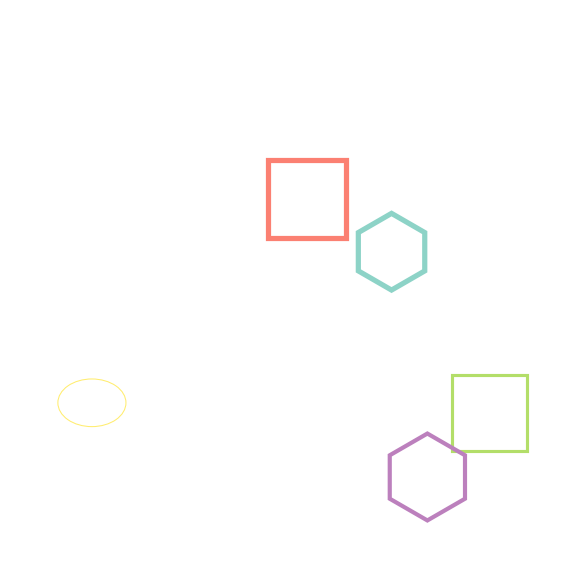[{"shape": "hexagon", "thickness": 2.5, "radius": 0.33, "center": [0.678, 0.563]}, {"shape": "square", "thickness": 2.5, "radius": 0.34, "center": [0.531, 0.655]}, {"shape": "square", "thickness": 1.5, "radius": 0.33, "center": [0.847, 0.284]}, {"shape": "hexagon", "thickness": 2, "radius": 0.38, "center": [0.74, 0.173]}, {"shape": "oval", "thickness": 0.5, "radius": 0.29, "center": [0.159, 0.302]}]